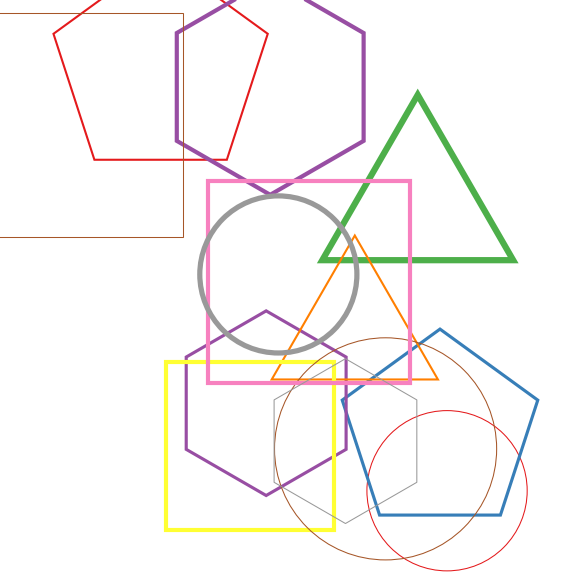[{"shape": "pentagon", "thickness": 1, "radius": 0.98, "center": [0.278, 0.88]}, {"shape": "circle", "thickness": 0.5, "radius": 0.69, "center": [0.774, 0.149]}, {"shape": "pentagon", "thickness": 1.5, "radius": 0.89, "center": [0.762, 0.251]}, {"shape": "triangle", "thickness": 3, "radius": 0.95, "center": [0.723, 0.644]}, {"shape": "hexagon", "thickness": 1.5, "radius": 0.8, "center": [0.461, 0.301]}, {"shape": "hexagon", "thickness": 2, "radius": 0.93, "center": [0.468, 0.849]}, {"shape": "triangle", "thickness": 1, "radius": 0.83, "center": [0.614, 0.425]}, {"shape": "square", "thickness": 2, "radius": 0.73, "center": [0.433, 0.227]}, {"shape": "square", "thickness": 0.5, "radius": 0.97, "center": [0.123, 0.782]}, {"shape": "circle", "thickness": 0.5, "radius": 0.96, "center": [0.668, 0.222]}, {"shape": "square", "thickness": 2, "radius": 0.87, "center": [0.535, 0.511]}, {"shape": "hexagon", "thickness": 0.5, "radius": 0.71, "center": [0.598, 0.235]}, {"shape": "circle", "thickness": 2.5, "radius": 0.68, "center": [0.482, 0.524]}]